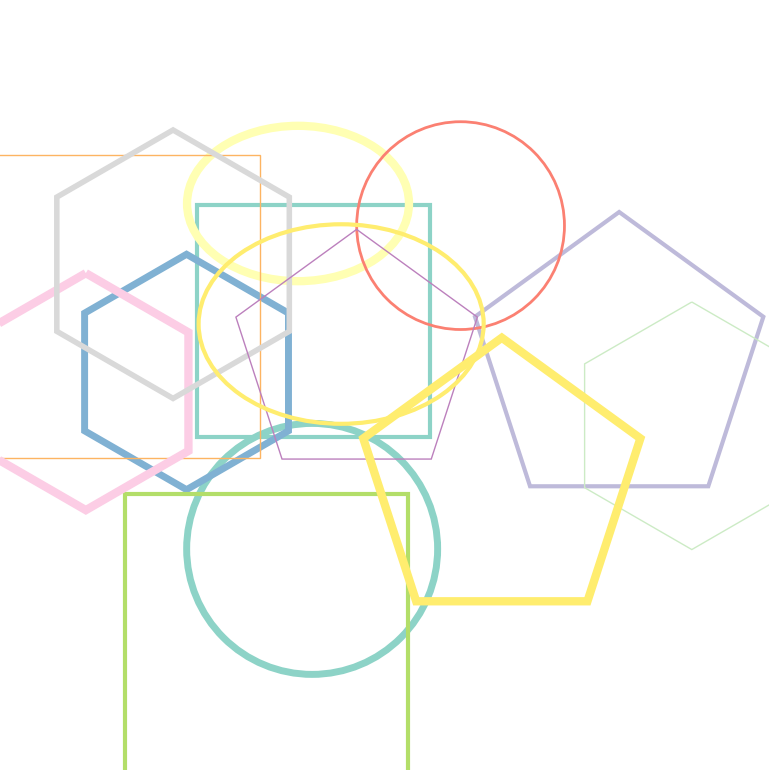[{"shape": "circle", "thickness": 2.5, "radius": 0.81, "center": [0.405, 0.287]}, {"shape": "square", "thickness": 1.5, "radius": 0.75, "center": [0.407, 0.583]}, {"shape": "oval", "thickness": 3, "radius": 0.72, "center": [0.387, 0.736]}, {"shape": "pentagon", "thickness": 1.5, "radius": 0.98, "center": [0.804, 0.528]}, {"shape": "circle", "thickness": 1, "radius": 0.67, "center": [0.598, 0.707]}, {"shape": "hexagon", "thickness": 2.5, "radius": 0.76, "center": [0.242, 0.517]}, {"shape": "square", "thickness": 0.5, "radius": 0.98, "center": [0.141, 0.602]}, {"shape": "square", "thickness": 1.5, "radius": 0.92, "center": [0.346, 0.175]}, {"shape": "hexagon", "thickness": 3, "radius": 0.77, "center": [0.111, 0.491]}, {"shape": "hexagon", "thickness": 2, "radius": 0.87, "center": [0.225, 0.657]}, {"shape": "pentagon", "thickness": 0.5, "radius": 0.82, "center": [0.463, 0.537]}, {"shape": "hexagon", "thickness": 0.5, "radius": 0.8, "center": [0.898, 0.447]}, {"shape": "pentagon", "thickness": 3, "radius": 0.95, "center": [0.652, 0.372]}, {"shape": "oval", "thickness": 1.5, "radius": 0.93, "center": [0.443, 0.579]}]